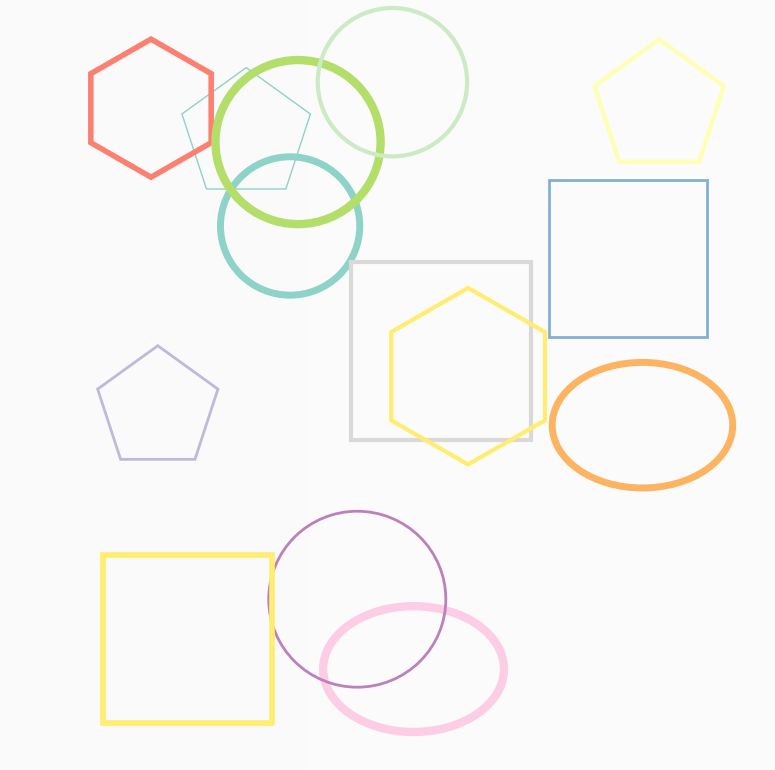[{"shape": "pentagon", "thickness": 0.5, "radius": 0.44, "center": [0.318, 0.825]}, {"shape": "circle", "thickness": 2.5, "radius": 0.45, "center": [0.374, 0.707]}, {"shape": "pentagon", "thickness": 1.5, "radius": 0.44, "center": [0.851, 0.861]}, {"shape": "pentagon", "thickness": 1, "radius": 0.41, "center": [0.204, 0.469]}, {"shape": "hexagon", "thickness": 2, "radius": 0.45, "center": [0.195, 0.86]}, {"shape": "square", "thickness": 1, "radius": 0.51, "center": [0.81, 0.665]}, {"shape": "oval", "thickness": 2.5, "radius": 0.58, "center": [0.829, 0.448]}, {"shape": "circle", "thickness": 3, "radius": 0.53, "center": [0.385, 0.815]}, {"shape": "oval", "thickness": 3, "radius": 0.58, "center": [0.534, 0.131]}, {"shape": "square", "thickness": 1.5, "radius": 0.58, "center": [0.569, 0.544]}, {"shape": "circle", "thickness": 1, "radius": 0.57, "center": [0.461, 0.222]}, {"shape": "circle", "thickness": 1.5, "radius": 0.48, "center": [0.506, 0.893]}, {"shape": "square", "thickness": 2, "radius": 0.54, "center": [0.242, 0.17]}, {"shape": "hexagon", "thickness": 1.5, "radius": 0.57, "center": [0.604, 0.511]}]